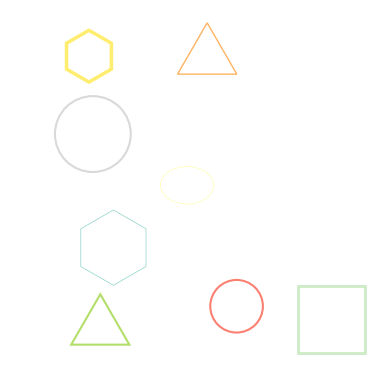[{"shape": "hexagon", "thickness": 0.5, "radius": 0.49, "center": [0.295, 0.357]}, {"shape": "oval", "thickness": 0.5, "radius": 0.35, "center": [0.486, 0.519]}, {"shape": "circle", "thickness": 1.5, "radius": 0.34, "center": [0.615, 0.205]}, {"shape": "triangle", "thickness": 1, "radius": 0.44, "center": [0.538, 0.852]}, {"shape": "triangle", "thickness": 1.5, "radius": 0.44, "center": [0.261, 0.148]}, {"shape": "circle", "thickness": 1.5, "radius": 0.49, "center": [0.241, 0.652]}, {"shape": "square", "thickness": 2, "radius": 0.43, "center": [0.861, 0.17]}, {"shape": "hexagon", "thickness": 2.5, "radius": 0.34, "center": [0.231, 0.854]}]